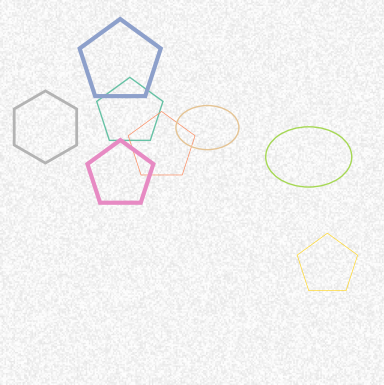[{"shape": "pentagon", "thickness": 1, "radius": 0.45, "center": [0.337, 0.709]}, {"shape": "pentagon", "thickness": 0.5, "radius": 0.46, "center": [0.42, 0.619]}, {"shape": "pentagon", "thickness": 3, "radius": 0.55, "center": [0.312, 0.84]}, {"shape": "pentagon", "thickness": 3, "radius": 0.45, "center": [0.313, 0.546]}, {"shape": "oval", "thickness": 1, "radius": 0.56, "center": [0.802, 0.592]}, {"shape": "pentagon", "thickness": 0.5, "radius": 0.41, "center": [0.85, 0.312]}, {"shape": "oval", "thickness": 1, "radius": 0.41, "center": [0.539, 0.669]}, {"shape": "hexagon", "thickness": 2, "radius": 0.47, "center": [0.118, 0.67]}]